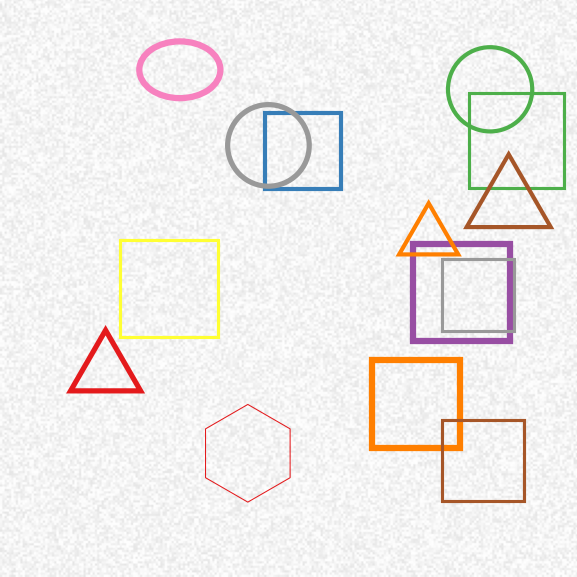[{"shape": "hexagon", "thickness": 0.5, "radius": 0.42, "center": [0.429, 0.214]}, {"shape": "triangle", "thickness": 2.5, "radius": 0.35, "center": [0.183, 0.357]}, {"shape": "square", "thickness": 2, "radius": 0.33, "center": [0.525, 0.738]}, {"shape": "circle", "thickness": 2, "radius": 0.36, "center": [0.849, 0.844]}, {"shape": "square", "thickness": 1.5, "radius": 0.41, "center": [0.894, 0.756]}, {"shape": "square", "thickness": 3, "radius": 0.42, "center": [0.8, 0.493]}, {"shape": "triangle", "thickness": 2, "radius": 0.3, "center": [0.742, 0.588]}, {"shape": "square", "thickness": 3, "radius": 0.38, "center": [0.721, 0.3]}, {"shape": "square", "thickness": 1.5, "radius": 0.42, "center": [0.293, 0.5]}, {"shape": "square", "thickness": 1.5, "radius": 0.35, "center": [0.836, 0.202]}, {"shape": "triangle", "thickness": 2, "radius": 0.42, "center": [0.881, 0.648]}, {"shape": "oval", "thickness": 3, "radius": 0.35, "center": [0.311, 0.878]}, {"shape": "square", "thickness": 1.5, "radius": 0.31, "center": [0.828, 0.489]}, {"shape": "circle", "thickness": 2.5, "radius": 0.35, "center": [0.465, 0.747]}]